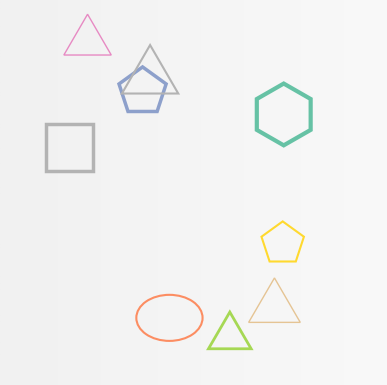[{"shape": "hexagon", "thickness": 3, "radius": 0.4, "center": [0.732, 0.703]}, {"shape": "oval", "thickness": 1.5, "radius": 0.43, "center": [0.437, 0.174]}, {"shape": "pentagon", "thickness": 2.5, "radius": 0.32, "center": [0.368, 0.762]}, {"shape": "triangle", "thickness": 1, "radius": 0.35, "center": [0.226, 0.892]}, {"shape": "triangle", "thickness": 2, "radius": 0.32, "center": [0.593, 0.126]}, {"shape": "pentagon", "thickness": 1.5, "radius": 0.29, "center": [0.73, 0.367]}, {"shape": "triangle", "thickness": 1, "radius": 0.38, "center": [0.708, 0.201]}, {"shape": "triangle", "thickness": 1.5, "radius": 0.42, "center": [0.387, 0.799]}, {"shape": "square", "thickness": 2.5, "radius": 0.31, "center": [0.179, 0.616]}]